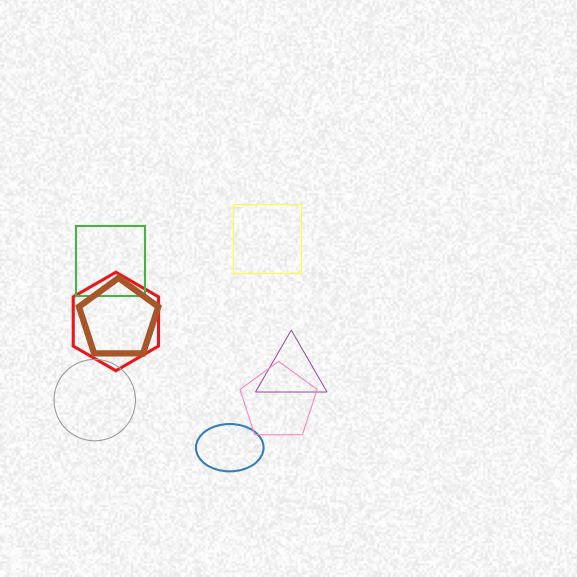[{"shape": "hexagon", "thickness": 1.5, "radius": 0.43, "center": [0.201, 0.442]}, {"shape": "oval", "thickness": 1, "radius": 0.29, "center": [0.398, 0.224]}, {"shape": "square", "thickness": 1, "radius": 0.3, "center": [0.191, 0.547]}, {"shape": "triangle", "thickness": 0.5, "radius": 0.36, "center": [0.504, 0.356]}, {"shape": "square", "thickness": 0.5, "radius": 0.3, "center": [0.462, 0.586]}, {"shape": "pentagon", "thickness": 3, "radius": 0.36, "center": [0.205, 0.446]}, {"shape": "pentagon", "thickness": 0.5, "radius": 0.35, "center": [0.482, 0.303]}, {"shape": "circle", "thickness": 0.5, "radius": 0.35, "center": [0.164, 0.306]}]